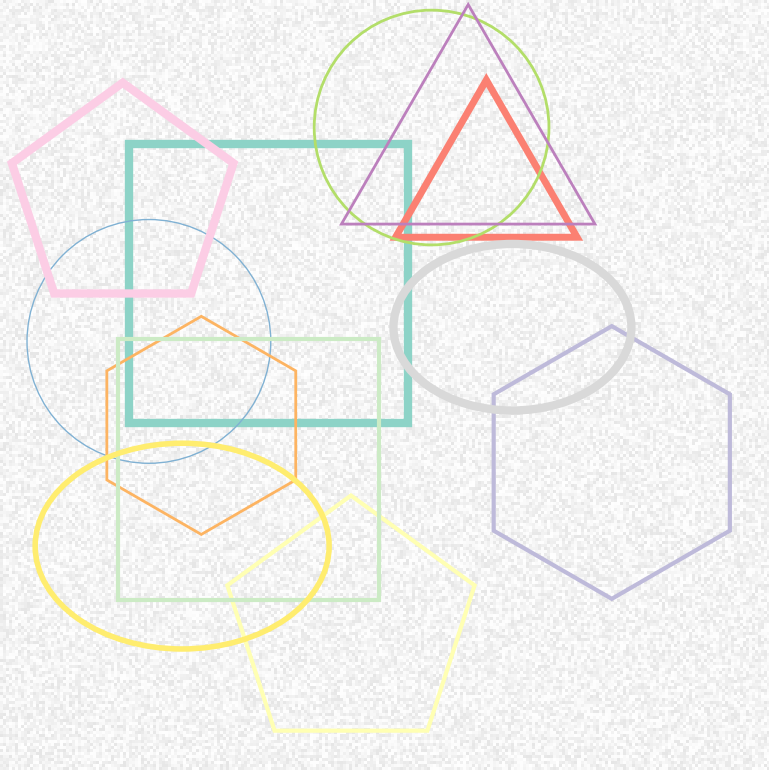[{"shape": "square", "thickness": 3, "radius": 0.91, "center": [0.349, 0.632]}, {"shape": "pentagon", "thickness": 1.5, "radius": 0.84, "center": [0.456, 0.188]}, {"shape": "hexagon", "thickness": 1.5, "radius": 0.89, "center": [0.795, 0.399]}, {"shape": "triangle", "thickness": 2.5, "radius": 0.68, "center": [0.632, 0.76]}, {"shape": "circle", "thickness": 0.5, "radius": 0.79, "center": [0.193, 0.557]}, {"shape": "hexagon", "thickness": 1, "radius": 0.71, "center": [0.261, 0.448]}, {"shape": "circle", "thickness": 1, "radius": 0.76, "center": [0.56, 0.834]}, {"shape": "pentagon", "thickness": 3, "radius": 0.76, "center": [0.159, 0.741]}, {"shape": "oval", "thickness": 3, "radius": 0.77, "center": [0.666, 0.575]}, {"shape": "triangle", "thickness": 1, "radius": 0.95, "center": [0.608, 0.804]}, {"shape": "square", "thickness": 1.5, "radius": 0.85, "center": [0.323, 0.39]}, {"shape": "oval", "thickness": 2, "radius": 0.95, "center": [0.237, 0.291]}]